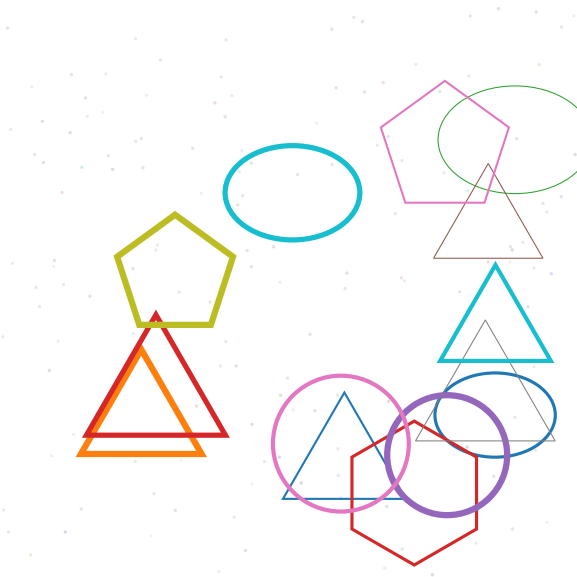[{"shape": "triangle", "thickness": 1, "radius": 0.61, "center": [0.596, 0.197]}, {"shape": "oval", "thickness": 1.5, "radius": 0.52, "center": [0.857, 0.28]}, {"shape": "triangle", "thickness": 3, "radius": 0.6, "center": [0.245, 0.273]}, {"shape": "oval", "thickness": 0.5, "radius": 0.67, "center": [0.892, 0.757]}, {"shape": "triangle", "thickness": 2.5, "radius": 0.69, "center": [0.27, 0.315]}, {"shape": "hexagon", "thickness": 1.5, "radius": 0.62, "center": [0.717, 0.145]}, {"shape": "circle", "thickness": 3, "radius": 0.52, "center": [0.774, 0.211]}, {"shape": "triangle", "thickness": 0.5, "radius": 0.55, "center": [0.845, 0.607]}, {"shape": "circle", "thickness": 2, "radius": 0.59, "center": [0.59, 0.231]}, {"shape": "pentagon", "thickness": 1, "radius": 0.58, "center": [0.77, 0.742]}, {"shape": "triangle", "thickness": 0.5, "radius": 0.7, "center": [0.84, 0.305]}, {"shape": "pentagon", "thickness": 3, "radius": 0.53, "center": [0.303, 0.522]}, {"shape": "oval", "thickness": 2.5, "radius": 0.58, "center": [0.506, 0.665]}, {"shape": "triangle", "thickness": 2, "radius": 0.55, "center": [0.858, 0.43]}]